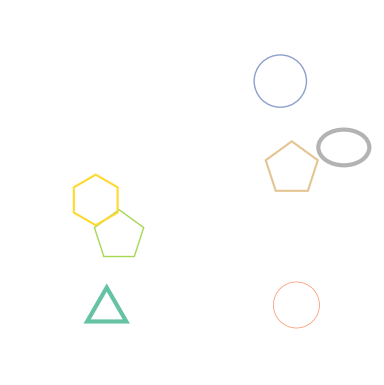[{"shape": "triangle", "thickness": 3, "radius": 0.29, "center": [0.277, 0.194]}, {"shape": "circle", "thickness": 0.5, "radius": 0.3, "center": [0.77, 0.208]}, {"shape": "circle", "thickness": 1, "radius": 0.34, "center": [0.728, 0.789]}, {"shape": "pentagon", "thickness": 1, "radius": 0.34, "center": [0.309, 0.388]}, {"shape": "hexagon", "thickness": 1.5, "radius": 0.33, "center": [0.249, 0.481]}, {"shape": "pentagon", "thickness": 1.5, "radius": 0.36, "center": [0.758, 0.562]}, {"shape": "oval", "thickness": 3, "radius": 0.33, "center": [0.893, 0.617]}]